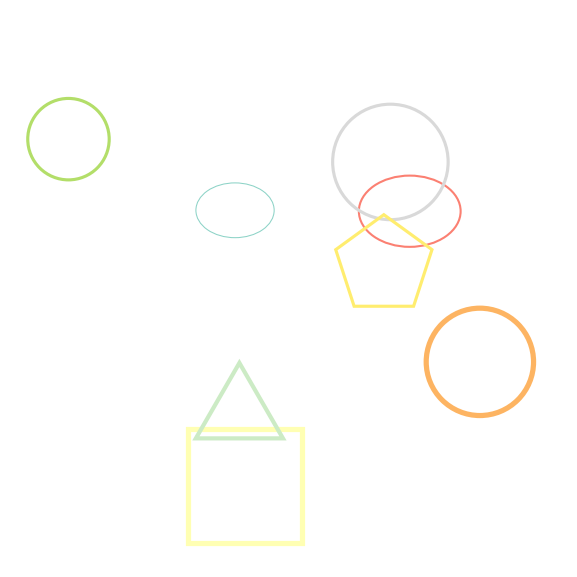[{"shape": "oval", "thickness": 0.5, "radius": 0.34, "center": [0.407, 0.635]}, {"shape": "square", "thickness": 2.5, "radius": 0.49, "center": [0.424, 0.158]}, {"shape": "oval", "thickness": 1, "radius": 0.44, "center": [0.71, 0.633]}, {"shape": "circle", "thickness": 2.5, "radius": 0.46, "center": [0.831, 0.373]}, {"shape": "circle", "thickness": 1.5, "radius": 0.35, "center": [0.119, 0.758]}, {"shape": "circle", "thickness": 1.5, "radius": 0.5, "center": [0.676, 0.719]}, {"shape": "triangle", "thickness": 2, "radius": 0.44, "center": [0.415, 0.284]}, {"shape": "pentagon", "thickness": 1.5, "radius": 0.44, "center": [0.665, 0.54]}]